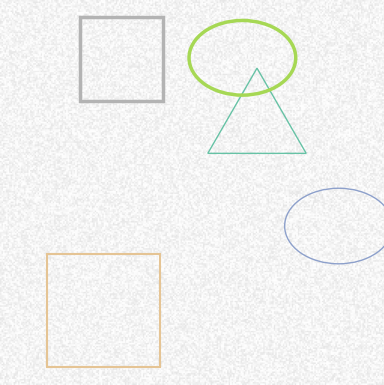[{"shape": "triangle", "thickness": 1, "radius": 0.74, "center": [0.668, 0.675]}, {"shape": "oval", "thickness": 1, "radius": 0.7, "center": [0.88, 0.413]}, {"shape": "oval", "thickness": 2.5, "radius": 0.69, "center": [0.63, 0.85]}, {"shape": "square", "thickness": 1.5, "radius": 0.73, "center": [0.269, 0.193]}, {"shape": "square", "thickness": 2.5, "radius": 0.54, "center": [0.316, 0.847]}]